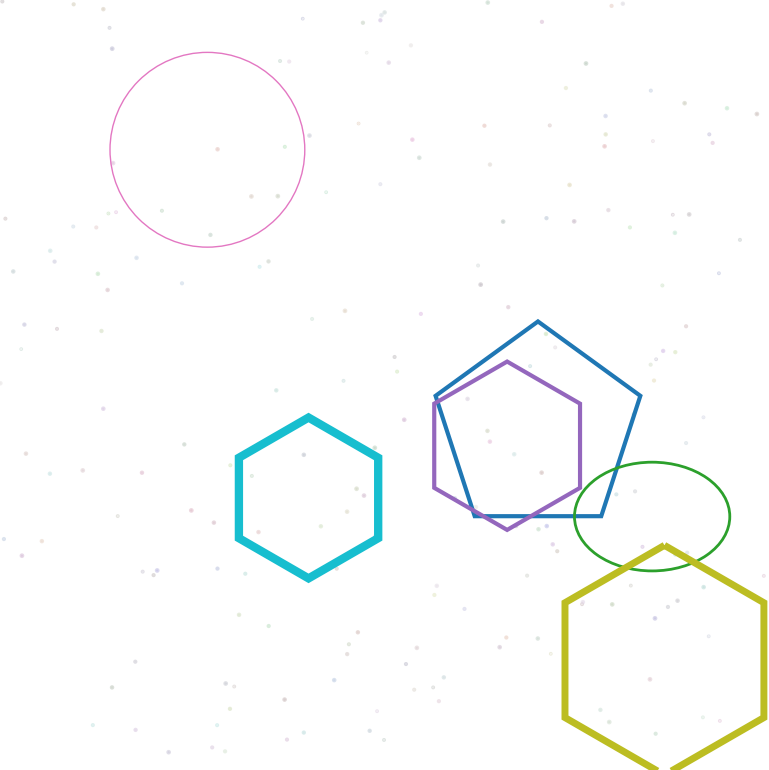[{"shape": "pentagon", "thickness": 1.5, "radius": 0.7, "center": [0.699, 0.443]}, {"shape": "oval", "thickness": 1, "radius": 0.5, "center": [0.847, 0.329]}, {"shape": "hexagon", "thickness": 1.5, "radius": 0.55, "center": [0.659, 0.421]}, {"shape": "circle", "thickness": 0.5, "radius": 0.63, "center": [0.269, 0.806]}, {"shape": "hexagon", "thickness": 2.5, "radius": 0.75, "center": [0.863, 0.143]}, {"shape": "hexagon", "thickness": 3, "radius": 0.52, "center": [0.401, 0.353]}]